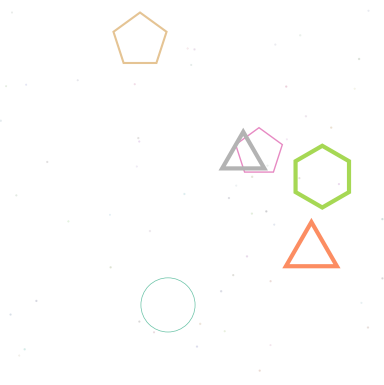[{"shape": "circle", "thickness": 0.5, "radius": 0.35, "center": [0.436, 0.208]}, {"shape": "triangle", "thickness": 3, "radius": 0.38, "center": [0.809, 0.347]}, {"shape": "pentagon", "thickness": 1, "radius": 0.32, "center": [0.673, 0.605]}, {"shape": "hexagon", "thickness": 3, "radius": 0.4, "center": [0.837, 0.541]}, {"shape": "pentagon", "thickness": 1.5, "radius": 0.36, "center": [0.364, 0.895]}, {"shape": "triangle", "thickness": 3, "radius": 0.32, "center": [0.632, 0.594]}]